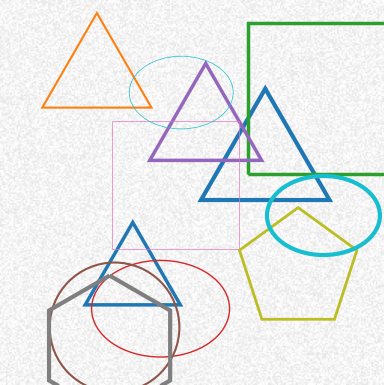[{"shape": "triangle", "thickness": 3, "radius": 0.96, "center": [0.689, 0.577]}, {"shape": "triangle", "thickness": 2.5, "radius": 0.71, "center": [0.345, 0.28]}, {"shape": "triangle", "thickness": 1.5, "radius": 0.82, "center": [0.252, 0.802]}, {"shape": "square", "thickness": 2.5, "radius": 0.98, "center": [0.84, 0.744]}, {"shape": "oval", "thickness": 1, "radius": 0.9, "center": [0.417, 0.198]}, {"shape": "triangle", "thickness": 2.5, "radius": 0.84, "center": [0.534, 0.667]}, {"shape": "circle", "thickness": 1.5, "radius": 0.84, "center": [0.298, 0.15]}, {"shape": "square", "thickness": 0.5, "radius": 0.83, "center": [0.456, 0.519]}, {"shape": "hexagon", "thickness": 3, "radius": 0.91, "center": [0.285, 0.103]}, {"shape": "pentagon", "thickness": 2, "radius": 0.8, "center": [0.775, 0.3]}, {"shape": "oval", "thickness": 0.5, "radius": 0.67, "center": [0.471, 0.76]}, {"shape": "oval", "thickness": 3, "radius": 0.73, "center": [0.84, 0.44]}]